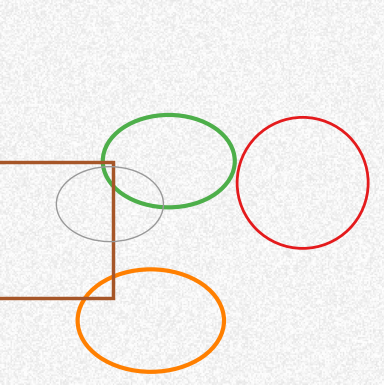[{"shape": "circle", "thickness": 2, "radius": 0.85, "center": [0.786, 0.525]}, {"shape": "oval", "thickness": 3, "radius": 0.86, "center": [0.438, 0.581]}, {"shape": "oval", "thickness": 3, "radius": 0.95, "center": [0.392, 0.167]}, {"shape": "square", "thickness": 2.5, "radius": 0.88, "center": [0.117, 0.403]}, {"shape": "oval", "thickness": 1, "radius": 0.7, "center": [0.285, 0.47]}]